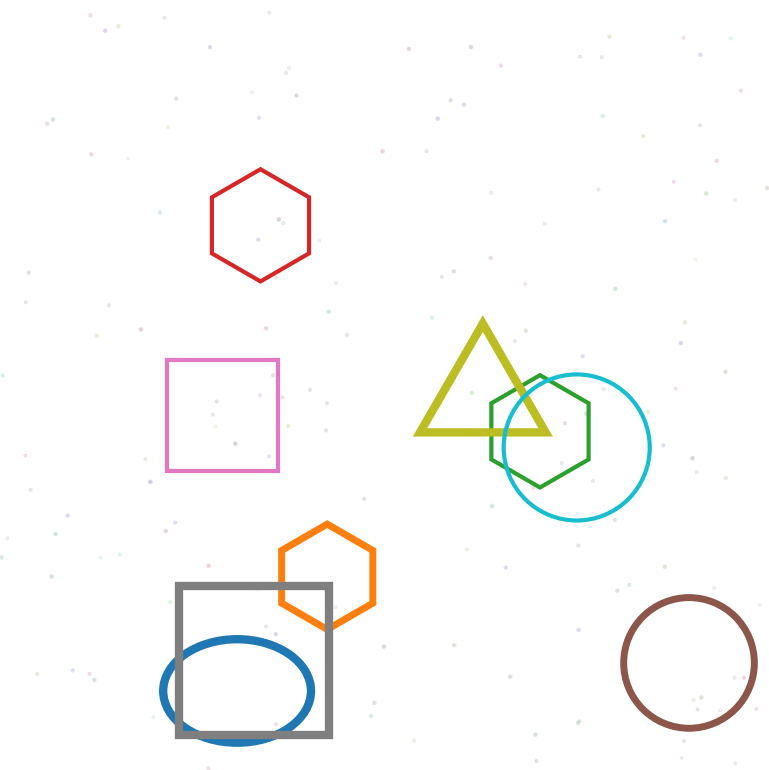[{"shape": "oval", "thickness": 3, "radius": 0.48, "center": [0.308, 0.103]}, {"shape": "hexagon", "thickness": 2.5, "radius": 0.34, "center": [0.425, 0.251]}, {"shape": "hexagon", "thickness": 1.5, "radius": 0.36, "center": [0.701, 0.44]}, {"shape": "hexagon", "thickness": 1.5, "radius": 0.36, "center": [0.338, 0.707]}, {"shape": "circle", "thickness": 2.5, "radius": 0.42, "center": [0.895, 0.139]}, {"shape": "square", "thickness": 1.5, "radius": 0.36, "center": [0.288, 0.46]}, {"shape": "square", "thickness": 3, "radius": 0.49, "center": [0.33, 0.143]}, {"shape": "triangle", "thickness": 3, "radius": 0.47, "center": [0.627, 0.486]}, {"shape": "circle", "thickness": 1.5, "radius": 0.47, "center": [0.749, 0.419]}]